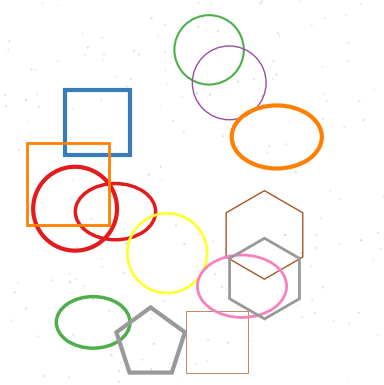[{"shape": "circle", "thickness": 3, "radius": 0.54, "center": [0.195, 0.458]}, {"shape": "oval", "thickness": 2.5, "radius": 0.52, "center": [0.3, 0.45]}, {"shape": "square", "thickness": 3, "radius": 0.42, "center": [0.254, 0.681]}, {"shape": "oval", "thickness": 2.5, "radius": 0.48, "center": [0.242, 0.163]}, {"shape": "circle", "thickness": 1.5, "radius": 0.45, "center": [0.543, 0.87]}, {"shape": "circle", "thickness": 1, "radius": 0.48, "center": [0.595, 0.785]}, {"shape": "oval", "thickness": 3, "radius": 0.59, "center": [0.719, 0.644]}, {"shape": "square", "thickness": 2, "radius": 0.54, "center": [0.177, 0.522]}, {"shape": "circle", "thickness": 2, "radius": 0.52, "center": [0.434, 0.342]}, {"shape": "hexagon", "thickness": 1, "radius": 0.57, "center": [0.687, 0.39]}, {"shape": "square", "thickness": 0.5, "radius": 0.4, "center": [0.565, 0.113]}, {"shape": "oval", "thickness": 2, "radius": 0.58, "center": [0.629, 0.257]}, {"shape": "hexagon", "thickness": 2, "radius": 0.52, "center": [0.687, 0.276]}, {"shape": "pentagon", "thickness": 3, "radius": 0.47, "center": [0.391, 0.108]}]